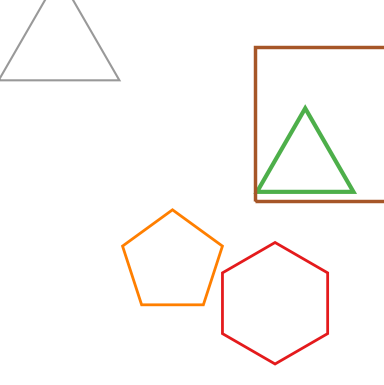[{"shape": "hexagon", "thickness": 2, "radius": 0.79, "center": [0.714, 0.212]}, {"shape": "triangle", "thickness": 3, "radius": 0.72, "center": [0.793, 0.574]}, {"shape": "pentagon", "thickness": 2, "radius": 0.68, "center": [0.448, 0.319]}, {"shape": "square", "thickness": 2.5, "radius": 1.0, "center": [0.861, 0.678]}, {"shape": "triangle", "thickness": 1.5, "radius": 0.91, "center": [0.153, 0.882]}]